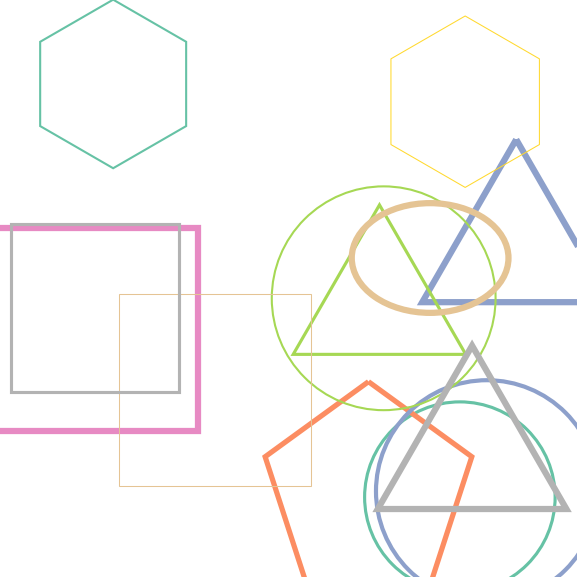[{"shape": "hexagon", "thickness": 1, "radius": 0.73, "center": [0.196, 0.854]}, {"shape": "circle", "thickness": 1.5, "radius": 0.82, "center": [0.796, 0.138]}, {"shape": "pentagon", "thickness": 2.5, "radius": 0.94, "center": [0.638, 0.15]}, {"shape": "circle", "thickness": 2, "radius": 0.96, "center": [0.843, 0.148]}, {"shape": "triangle", "thickness": 3, "radius": 0.94, "center": [0.894, 0.57]}, {"shape": "square", "thickness": 3, "radius": 0.88, "center": [0.168, 0.428]}, {"shape": "triangle", "thickness": 1.5, "radius": 0.86, "center": [0.657, 0.472]}, {"shape": "circle", "thickness": 1, "radius": 0.97, "center": [0.664, 0.483]}, {"shape": "hexagon", "thickness": 0.5, "radius": 0.74, "center": [0.806, 0.823]}, {"shape": "oval", "thickness": 3, "radius": 0.68, "center": [0.745, 0.552]}, {"shape": "square", "thickness": 0.5, "radius": 0.83, "center": [0.372, 0.324]}, {"shape": "square", "thickness": 1.5, "radius": 0.73, "center": [0.165, 0.465]}, {"shape": "triangle", "thickness": 3, "radius": 0.94, "center": [0.817, 0.212]}]